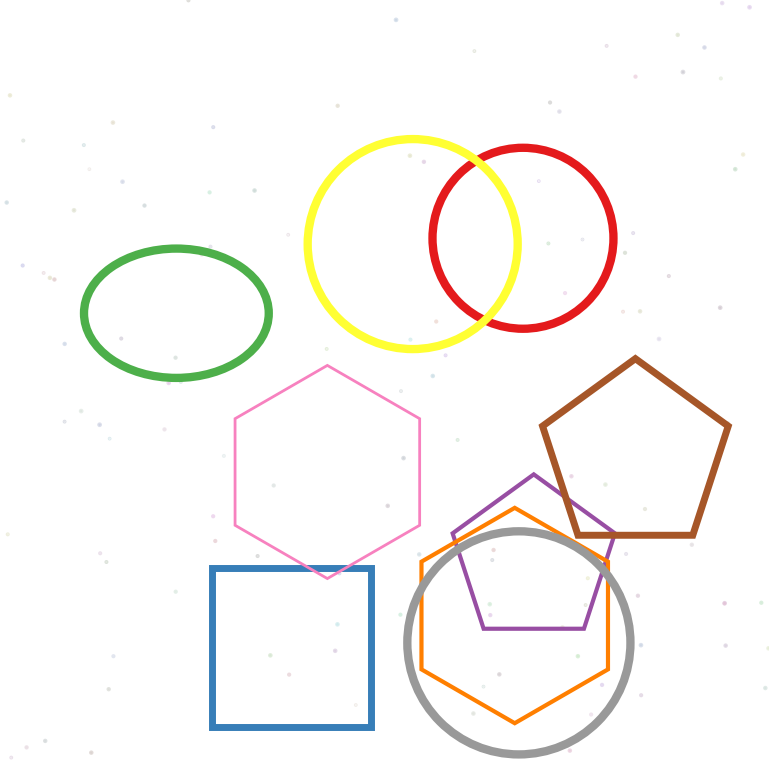[{"shape": "circle", "thickness": 3, "radius": 0.59, "center": [0.679, 0.691]}, {"shape": "square", "thickness": 2.5, "radius": 0.52, "center": [0.379, 0.159]}, {"shape": "oval", "thickness": 3, "radius": 0.6, "center": [0.229, 0.593]}, {"shape": "pentagon", "thickness": 1.5, "radius": 0.55, "center": [0.693, 0.273]}, {"shape": "hexagon", "thickness": 1.5, "radius": 0.7, "center": [0.668, 0.201]}, {"shape": "circle", "thickness": 3, "radius": 0.68, "center": [0.536, 0.683]}, {"shape": "pentagon", "thickness": 2.5, "radius": 0.63, "center": [0.825, 0.407]}, {"shape": "hexagon", "thickness": 1, "radius": 0.69, "center": [0.425, 0.387]}, {"shape": "circle", "thickness": 3, "radius": 0.72, "center": [0.674, 0.165]}]